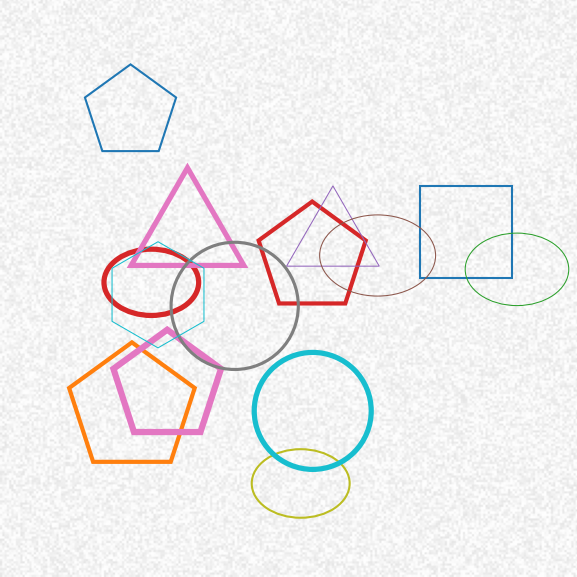[{"shape": "square", "thickness": 1, "radius": 0.4, "center": [0.807, 0.598]}, {"shape": "pentagon", "thickness": 1, "radius": 0.42, "center": [0.226, 0.805]}, {"shape": "pentagon", "thickness": 2, "radius": 0.57, "center": [0.228, 0.292]}, {"shape": "oval", "thickness": 0.5, "radius": 0.45, "center": [0.895, 0.533]}, {"shape": "oval", "thickness": 2.5, "radius": 0.41, "center": [0.262, 0.51]}, {"shape": "pentagon", "thickness": 2, "radius": 0.49, "center": [0.541, 0.553]}, {"shape": "triangle", "thickness": 0.5, "radius": 0.46, "center": [0.576, 0.585]}, {"shape": "oval", "thickness": 0.5, "radius": 0.5, "center": [0.654, 0.557]}, {"shape": "pentagon", "thickness": 3, "radius": 0.49, "center": [0.29, 0.33]}, {"shape": "triangle", "thickness": 2.5, "radius": 0.56, "center": [0.325, 0.596]}, {"shape": "circle", "thickness": 1.5, "radius": 0.55, "center": [0.406, 0.469]}, {"shape": "oval", "thickness": 1, "radius": 0.42, "center": [0.521, 0.162]}, {"shape": "circle", "thickness": 2.5, "radius": 0.51, "center": [0.542, 0.288]}, {"shape": "hexagon", "thickness": 0.5, "radius": 0.46, "center": [0.274, 0.489]}]